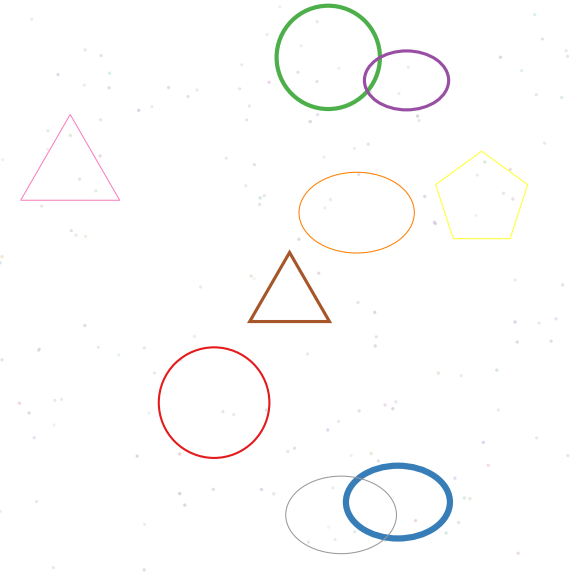[{"shape": "circle", "thickness": 1, "radius": 0.48, "center": [0.371, 0.302]}, {"shape": "oval", "thickness": 3, "radius": 0.45, "center": [0.689, 0.13]}, {"shape": "circle", "thickness": 2, "radius": 0.45, "center": [0.568, 0.9]}, {"shape": "oval", "thickness": 1.5, "radius": 0.36, "center": [0.704, 0.86]}, {"shape": "oval", "thickness": 0.5, "radius": 0.5, "center": [0.618, 0.631]}, {"shape": "pentagon", "thickness": 0.5, "radius": 0.42, "center": [0.834, 0.654]}, {"shape": "triangle", "thickness": 1.5, "radius": 0.4, "center": [0.501, 0.482]}, {"shape": "triangle", "thickness": 0.5, "radius": 0.49, "center": [0.122, 0.702]}, {"shape": "oval", "thickness": 0.5, "radius": 0.48, "center": [0.591, 0.108]}]